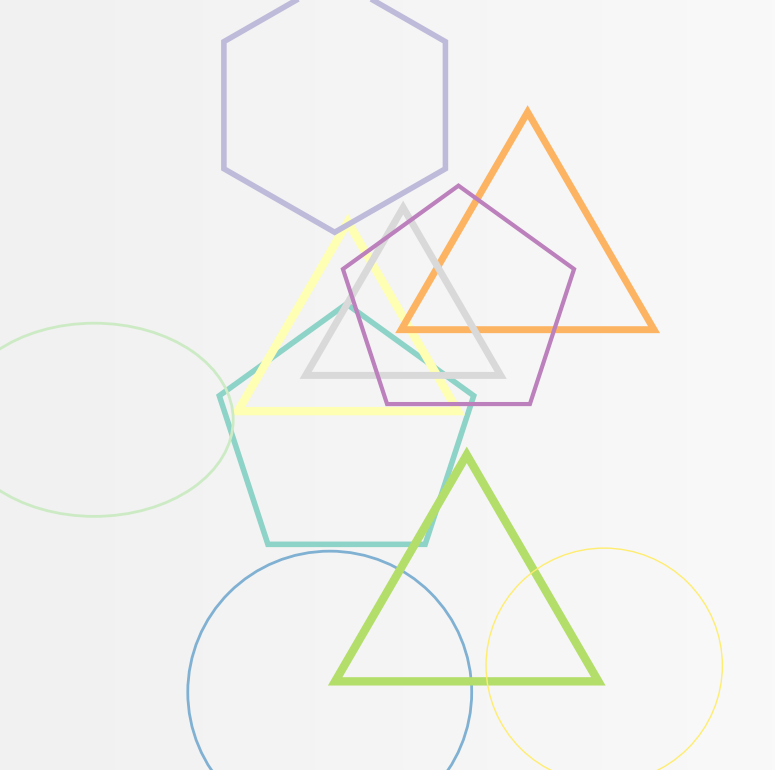[{"shape": "pentagon", "thickness": 2, "radius": 0.86, "center": [0.447, 0.433]}, {"shape": "triangle", "thickness": 3, "radius": 0.82, "center": [0.449, 0.548]}, {"shape": "hexagon", "thickness": 2, "radius": 0.83, "center": [0.432, 0.863]}, {"shape": "circle", "thickness": 1, "radius": 0.92, "center": [0.425, 0.101]}, {"shape": "triangle", "thickness": 2.5, "radius": 0.94, "center": [0.681, 0.666]}, {"shape": "triangle", "thickness": 3, "radius": 0.98, "center": [0.602, 0.213]}, {"shape": "triangle", "thickness": 2.5, "radius": 0.73, "center": [0.52, 0.585]}, {"shape": "pentagon", "thickness": 1.5, "radius": 0.78, "center": [0.592, 0.602]}, {"shape": "oval", "thickness": 1, "radius": 0.9, "center": [0.122, 0.455]}, {"shape": "circle", "thickness": 0.5, "radius": 0.76, "center": [0.78, 0.136]}]